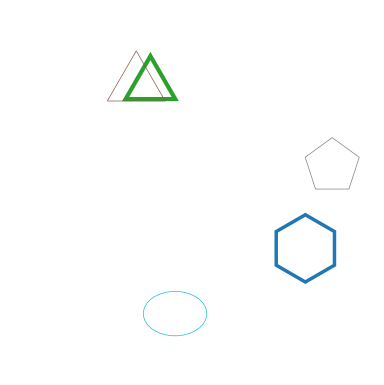[{"shape": "hexagon", "thickness": 2.5, "radius": 0.44, "center": [0.793, 0.355]}, {"shape": "triangle", "thickness": 3, "radius": 0.37, "center": [0.391, 0.78]}, {"shape": "triangle", "thickness": 0.5, "radius": 0.43, "center": [0.354, 0.781]}, {"shape": "pentagon", "thickness": 0.5, "radius": 0.37, "center": [0.863, 0.569]}, {"shape": "oval", "thickness": 0.5, "radius": 0.41, "center": [0.455, 0.185]}]